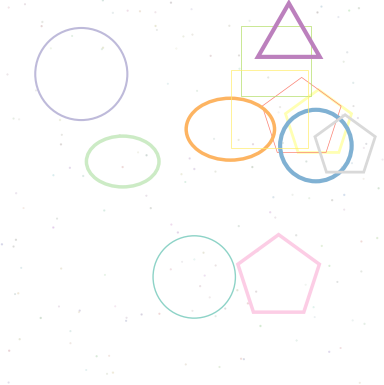[{"shape": "circle", "thickness": 1, "radius": 0.53, "center": [0.504, 0.281]}, {"shape": "pentagon", "thickness": 2, "radius": 0.45, "center": [0.827, 0.677]}, {"shape": "circle", "thickness": 1.5, "radius": 0.6, "center": [0.211, 0.808]}, {"shape": "pentagon", "thickness": 0.5, "radius": 0.54, "center": [0.784, 0.691]}, {"shape": "circle", "thickness": 3, "radius": 0.46, "center": [0.82, 0.622]}, {"shape": "oval", "thickness": 2.5, "radius": 0.57, "center": [0.598, 0.664]}, {"shape": "square", "thickness": 0.5, "radius": 0.45, "center": [0.717, 0.841]}, {"shape": "pentagon", "thickness": 2.5, "radius": 0.56, "center": [0.724, 0.279]}, {"shape": "pentagon", "thickness": 2, "radius": 0.41, "center": [0.896, 0.62]}, {"shape": "triangle", "thickness": 3, "radius": 0.46, "center": [0.75, 0.899]}, {"shape": "oval", "thickness": 2.5, "radius": 0.47, "center": [0.319, 0.58]}, {"shape": "square", "thickness": 0.5, "radius": 0.5, "center": [0.699, 0.717]}]